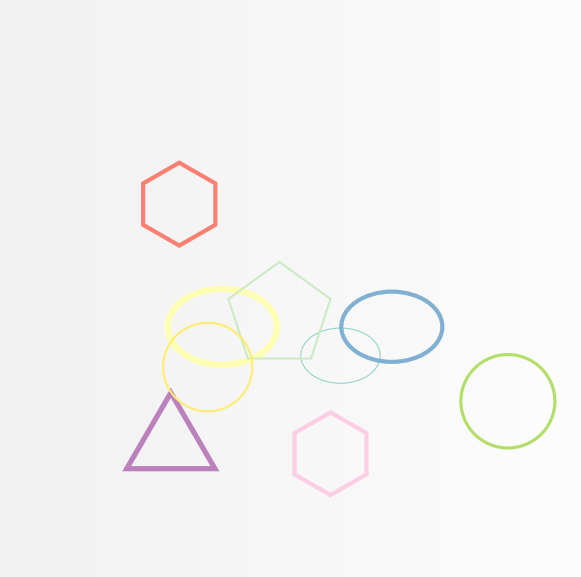[{"shape": "oval", "thickness": 0.5, "radius": 0.34, "center": [0.586, 0.383]}, {"shape": "oval", "thickness": 3, "radius": 0.47, "center": [0.382, 0.433]}, {"shape": "hexagon", "thickness": 2, "radius": 0.36, "center": [0.308, 0.646]}, {"shape": "oval", "thickness": 2, "radius": 0.43, "center": [0.674, 0.433]}, {"shape": "circle", "thickness": 1.5, "radius": 0.4, "center": [0.874, 0.304]}, {"shape": "hexagon", "thickness": 2, "radius": 0.36, "center": [0.569, 0.213]}, {"shape": "triangle", "thickness": 2.5, "radius": 0.44, "center": [0.294, 0.231]}, {"shape": "pentagon", "thickness": 1, "radius": 0.46, "center": [0.481, 0.453]}, {"shape": "circle", "thickness": 1, "radius": 0.38, "center": [0.357, 0.364]}]